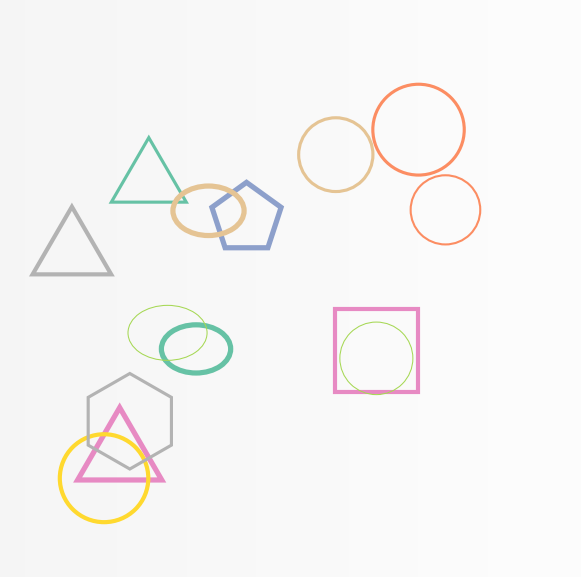[{"shape": "oval", "thickness": 2.5, "radius": 0.3, "center": [0.337, 0.395]}, {"shape": "triangle", "thickness": 1.5, "radius": 0.37, "center": [0.256, 0.686]}, {"shape": "circle", "thickness": 1, "radius": 0.3, "center": [0.766, 0.636]}, {"shape": "circle", "thickness": 1.5, "radius": 0.39, "center": [0.72, 0.775]}, {"shape": "pentagon", "thickness": 2.5, "radius": 0.31, "center": [0.424, 0.621]}, {"shape": "triangle", "thickness": 2.5, "radius": 0.42, "center": [0.206, 0.21]}, {"shape": "square", "thickness": 2, "radius": 0.36, "center": [0.648, 0.392]}, {"shape": "circle", "thickness": 0.5, "radius": 0.31, "center": [0.648, 0.379]}, {"shape": "oval", "thickness": 0.5, "radius": 0.34, "center": [0.288, 0.423]}, {"shape": "circle", "thickness": 2, "radius": 0.38, "center": [0.179, 0.171]}, {"shape": "circle", "thickness": 1.5, "radius": 0.32, "center": [0.578, 0.731]}, {"shape": "oval", "thickness": 2.5, "radius": 0.31, "center": [0.359, 0.634]}, {"shape": "triangle", "thickness": 2, "radius": 0.39, "center": [0.124, 0.563]}, {"shape": "hexagon", "thickness": 1.5, "radius": 0.41, "center": [0.223, 0.27]}]